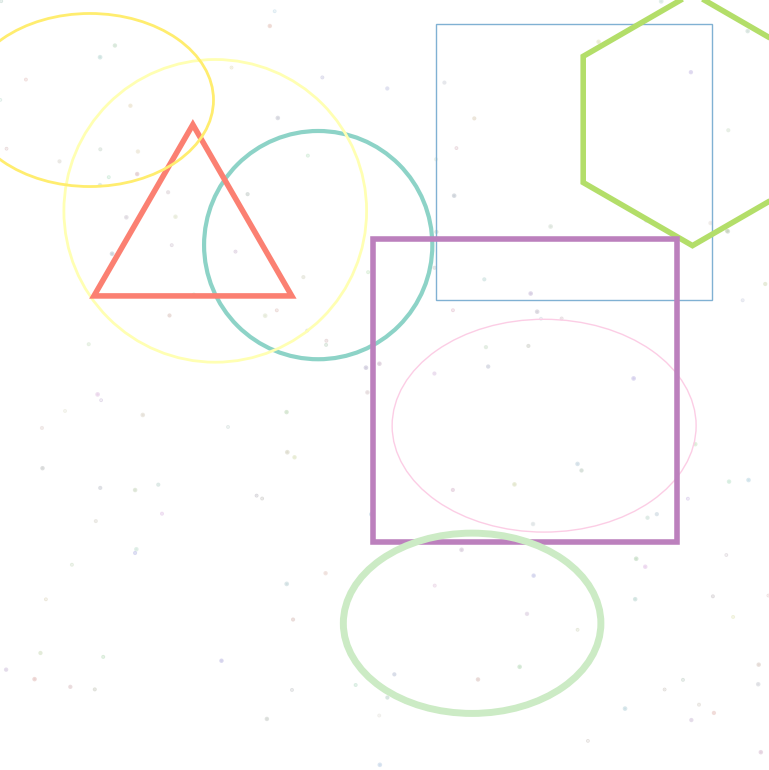[{"shape": "circle", "thickness": 1.5, "radius": 0.74, "center": [0.413, 0.682]}, {"shape": "circle", "thickness": 1, "radius": 0.98, "center": [0.28, 0.726]}, {"shape": "triangle", "thickness": 2, "radius": 0.74, "center": [0.25, 0.69]}, {"shape": "square", "thickness": 0.5, "radius": 0.9, "center": [0.745, 0.79]}, {"shape": "hexagon", "thickness": 2, "radius": 0.82, "center": [0.899, 0.845]}, {"shape": "oval", "thickness": 0.5, "radius": 0.99, "center": [0.707, 0.447]}, {"shape": "square", "thickness": 2, "radius": 0.99, "center": [0.682, 0.493]}, {"shape": "oval", "thickness": 2.5, "radius": 0.84, "center": [0.613, 0.191]}, {"shape": "oval", "thickness": 1, "radius": 0.8, "center": [0.117, 0.87]}]